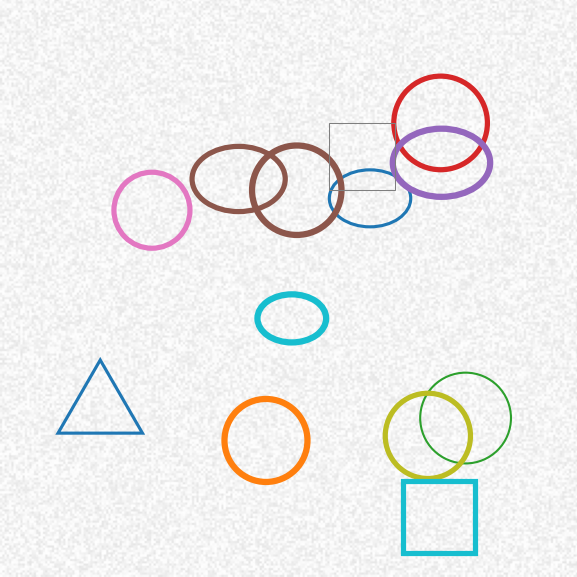[{"shape": "oval", "thickness": 1.5, "radius": 0.35, "center": [0.641, 0.656]}, {"shape": "triangle", "thickness": 1.5, "radius": 0.42, "center": [0.174, 0.291]}, {"shape": "circle", "thickness": 3, "radius": 0.36, "center": [0.461, 0.236]}, {"shape": "circle", "thickness": 1, "radius": 0.39, "center": [0.806, 0.275]}, {"shape": "circle", "thickness": 2.5, "radius": 0.41, "center": [0.763, 0.786]}, {"shape": "oval", "thickness": 3, "radius": 0.42, "center": [0.764, 0.717]}, {"shape": "circle", "thickness": 3, "radius": 0.39, "center": [0.514, 0.67]}, {"shape": "oval", "thickness": 2.5, "radius": 0.4, "center": [0.413, 0.689]}, {"shape": "circle", "thickness": 2.5, "radius": 0.33, "center": [0.263, 0.635]}, {"shape": "square", "thickness": 0.5, "radius": 0.29, "center": [0.627, 0.728]}, {"shape": "circle", "thickness": 2.5, "radius": 0.37, "center": [0.741, 0.244]}, {"shape": "square", "thickness": 2.5, "radius": 0.31, "center": [0.76, 0.103]}, {"shape": "oval", "thickness": 3, "radius": 0.3, "center": [0.505, 0.448]}]